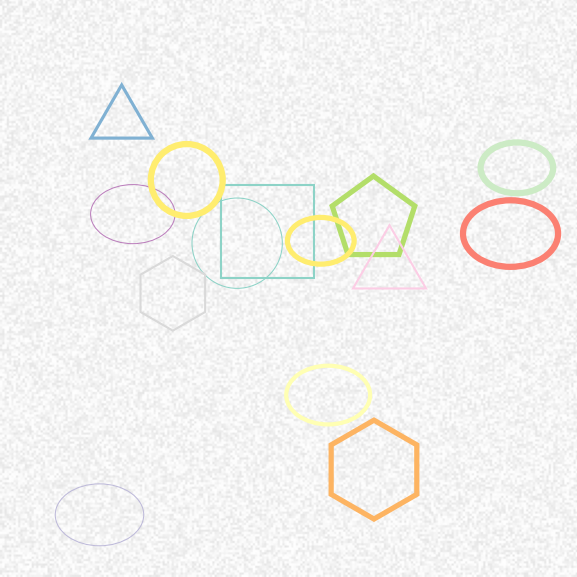[{"shape": "circle", "thickness": 0.5, "radius": 0.39, "center": [0.411, 0.578]}, {"shape": "square", "thickness": 1, "radius": 0.4, "center": [0.463, 0.598]}, {"shape": "oval", "thickness": 2, "radius": 0.36, "center": [0.568, 0.315]}, {"shape": "oval", "thickness": 0.5, "radius": 0.38, "center": [0.172, 0.108]}, {"shape": "oval", "thickness": 3, "radius": 0.41, "center": [0.884, 0.595]}, {"shape": "triangle", "thickness": 1.5, "radius": 0.31, "center": [0.211, 0.791]}, {"shape": "hexagon", "thickness": 2.5, "radius": 0.43, "center": [0.648, 0.186]}, {"shape": "pentagon", "thickness": 2.5, "radius": 0.38, "center": [0.647, 0.619]}, {"shape": "triangle", "thickness": 1, "radius": 0.36, "center": [0.674, 0.536]}, {"shape": "hexagon", "thickness": 1, "radius": 0.32, "center": [0.299, 0.491]}, {"shape": "oval", "thickness": 0.5, "radius": 0.37, "center": [0.23, 0.628]}, {"shape": "oval", "thickness": 3, "radius": 0.31, "center": [0.895, 0.708]}, {"shape": "oval", "thickness": 2.5, "radius": 0.29, "center": [0.555, 0.582]}, {"shape": "circle", "thickness": 3, "radius": 0.31, "center": [0.323, 0.687]}]